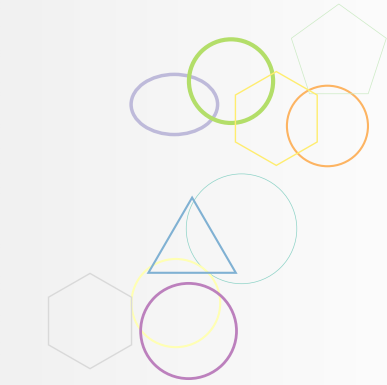[{"shape": "circle", "thickness": 0.5, "radius": 0.71, "center": [0.623, 0.406]}, {"shape": "circle", "thickness": 1.5, "radius": 0.57, "center": [0.454, 0.213]}, {"shape": "oval", "thickness": 2.5, "radius": 0.56, "center": [0.45, 0.729]}, {"shape": "triangle", "thickness": 1.5, "radius": 0.65, "center": [0.496, 0.357]}, {"shape": "circle", "thickness": 1.5, "radius": 0.52, "center": [0.845, 0.673]}, {"shape": "circle", "thickness": 3, "radius": 0.54, "center": [0.596, 0.789]}, {"shape": "hexagon", "thickness": 1, "radius": 0.62, "center": [0.232, 0.166]}, {"shape": "circle", "thickness": 2, "radius": 0.62, "center": [0.487, 0.14]}, {"shape": "pentagon", "thickness": 0.5, "radius": 0.64, "center": [0.874, 0.861]}, {"shape": "hexagon", "thickness": 1, "radius": 0.61, "center": [0.713, 0.692]}]